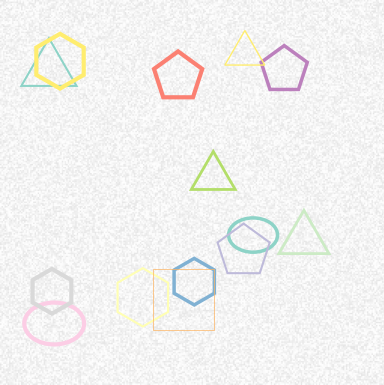[{"shape": "oval", "thickness": 2.5, "radius": 0.32, "center": [0.657, 0.389]}, {"shape": "triangle", "thickness": 1.5, "radius": 0.41, "center": [0.127, 0.818]}, {"shape": "hexagon", "thickness": 1.5, "radius": 0.38, "center": [0.371, 0.228]}, {"shape": "pentagon", "thickness": 1.5, "radius": 0.36, "center": [0.633, 0.348]}, {"shape": "pentagon", "thickness": 3, "radius": 0.33, "center": [0.463, 0.801]}, {"shape": "hexagon", "thickness": 2.5, "radius": 0.3, "center": [0.504, 0.268]}, {"shape": "square", "thickness": 0.5, "radius": 0.4, "center": [0.476, 0.221]}, {"shape": "triangle", "thickness": 2, "radius": 0.33, "center": [0.554, 0.541]}, {"shape": "oval", "thickness": 3, "radius": 0.39, "center": [0.141, 0.16]}, {"shape": "hexagon", "thickness": 3, "radius": 0.29, "center": [0.135, 0.243]}, {"shape": "pentagon", "thickness": 2.5, "radius": 0.32, "center": [0.738, 0.819]}, {"shape": "triangle", "thickness": 2, "radius": 0.38, "center": [0.789, 0.379]}, {"shape": "triangle", "thickness": 1, "radius": 0.3, "center": [0.636, 0.861]}, {"shape": "hexagon", "thickness": 3, "radius": 0.36, "center": [0.156, 0.841]}]